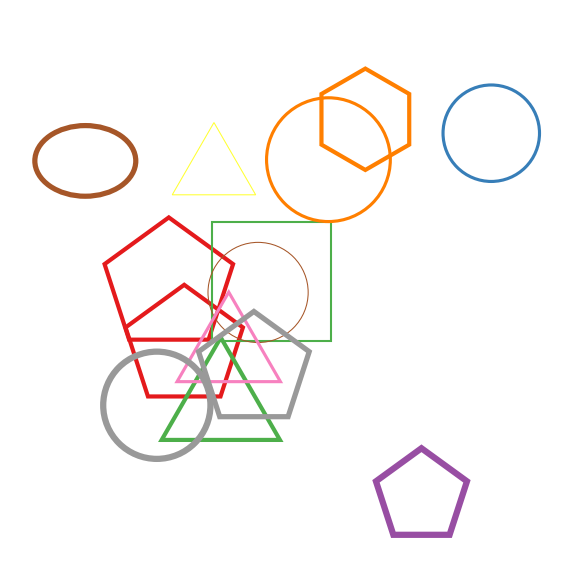[{"shape": "pentagon", "thickness": 2, "radius": 0.53, "center": [0.319, 0.399]}, {"shape": "pentagon", "thickness": 2, "radius": 0.59, "center": [0.292, 0.506]}, {"shape": "circle", "thickness": 1.5, "radius": 0.42, "center": [0.851, 0.768]}, {"shape": "square", "thickness": 1, "radius": 0.52, "center": [0.47, 0.511]}, {"shape": "triangle", "thickness": 2, "radius": 0.59, "center": [0.382, 0.296]}, {"shape": "pentagon", "thickness": 3, "radius": 0.41, "center": [0.73, 0.14]}, {"shape": "hexagon", "thickness": 2, "radius": 0.44, "center": [0.633, 0.793]}, {"shape": "circle", "thickness": 1.5, "radius": 0.54, "center": [0.569, 0.723]}, {"shape": "triangle", "thickness": 0.5, "radius": 0.42, "center": [0.37, 0.704]}, {"shape": "oval", "thickness": 2.5, "radius": 0.44, "center": [0.148, 0.721]}, {"shape": "circle", "thickness": 0.5, "radius": 0.43, "center": [0.447, 0.493]}, {"shape": "triangle", "thickness": 1.5, "radius": 0.52, "center": [0.396, 0.39]}, {"shape": "circle", "thickness": 3, "radius": 0.46, "center": [0.272, 0.297]}, {"shape": "pentagon", "thickness": 2.5, "radius": 0.5, "center": [0.44, 0.359]}]